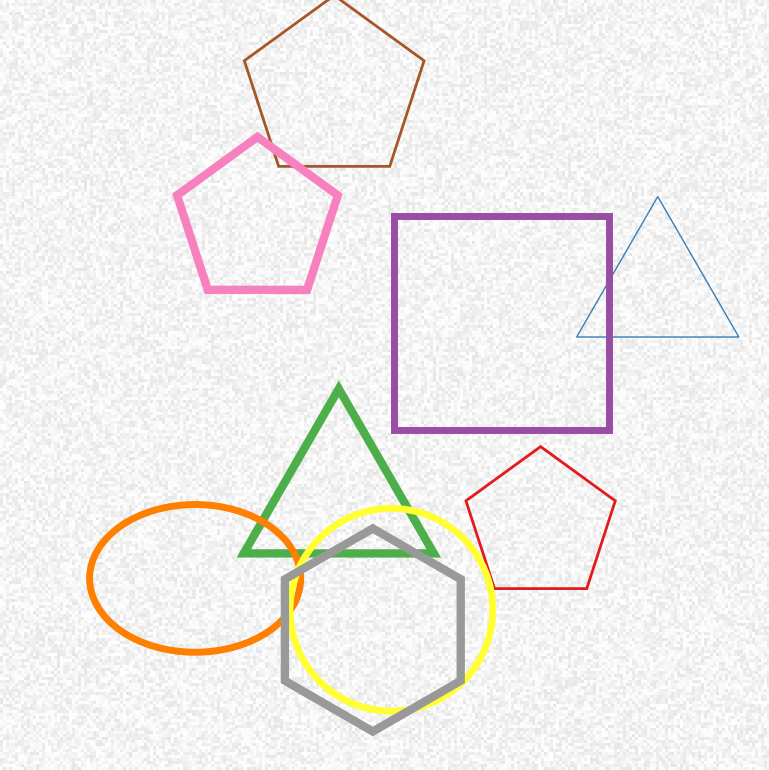[{"shape": "pentagon", "thickness": 1, "radius": 0.51, "center": [0.702, 0.318]}, {"shape": "triangle", "thickness": 0.5, "radius": 0.61, "center": [0.854, 0.623]}, {"shape": "triangle", "thickness": 3, "radius": 0.71, "center": [0.44, 0.353]}, {"shape": "square", "thickness": 2.5, "radius": 0.7, "center": [0.651, 0.581]}, {"shape": "oval", "thickness": 2.5, "radius": 0.69, "center": [0.253, 0.249]}, {"shape": "circle", "thickness": 2.5, "radius": 0.66, "center": [0.508, 0.208]}, {"shape": "pentagon", "thickness": 1, "radius": 0.61, "center": [0.434, 0.883]}, {"shape": "pentagon", "thickness": 3, "radius": 0.55, "center": [0.334, 0.712]}, {"shape": "hexagon", "thickness": 3, "radius": 0.66, "center": [0.484, 0.182]}]